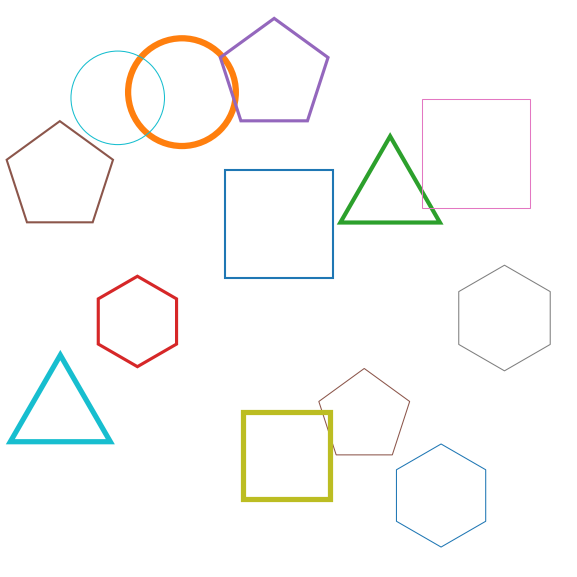[{"shape": "hexagon", "thickness": 0.5, "radius": 0.45, "center": [0.764, 0.141]}, {"shape": "square", "thickness": 1, "radius": 0.47, "center": [0.483, 0.612]}, {"shape": "circle", "thickness": 3, "radius": 0.47, "center": [0.315, 0.84]}, {"shape": "triangle", "thickness": 2, "radius": 0.5, "center": [0.676, 0.664]}, {"shape": "hexagon", "thickness": 1.5, "radius": 0.39, "center": [0.238, 0.442]}, {"shape": "pentagon", "thickness": 1.5, "radius": 0.49, "center": [0.475, 0.869]}, {"shape": "pentagon", "thickness": 1, "radius": 0.48, "center": [0.104, 0.693]}, {"shape": "pentagon", "thickness": 0.5, "radius": 0.41, "center": [0.631, 0.278]}, {"shape": "square", "thickness": 0.5, "radius": 0.47, "center": [0.824, 0.733]}, {"shape": "hexagon", "thickness": 0.5, "radius": 0.46, "center": [0.874, 0.448]}, {"shape": "square", "thickness": 2.5, "radius": 0.38, "center": [0.496, 0.211]}, {"shape": "triangle", "thickness": 2.5, "radius": 0.5, "center": [0.104, 0.284]}, {"shape": "circle", "thickness": 0.5, "radius": 0.4, "center": [0.204, 0.83]}]